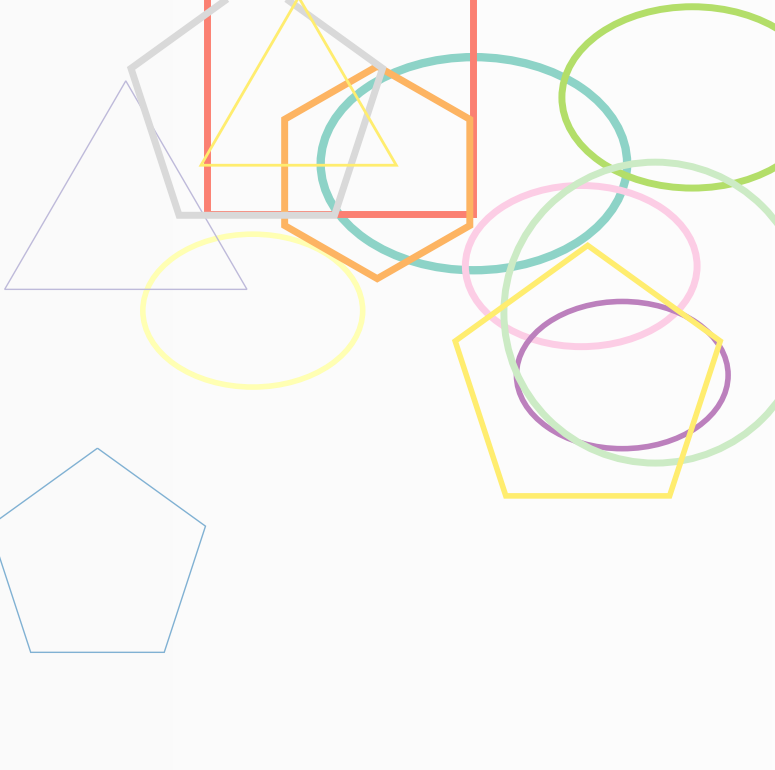[{"shape": "oval", "thickness": 3, "radius": 0.99, "center": [0.611, 0.787]}, {"shape": "oval", "thickness": 2, "radius": 0.71, "center": [0.326, 0.597]}, {"shape": "triangle", "thickness": 0.5, "radius": 0.9, "center": [0.162, 0.714]}, {"shape": "square", "thickness": 2.5, "radius": 0.86, "center": [0.439, 0.894]}, {"shape": "pentagon", "thickness": 0.5, "radius": 0.73, "center": [0.126, 0.271]}, {"shape": "hexagon", "thickness": 2.5, "radius": 0.69, "center": [0.487, 0.776]}, {"shape": "oval", "thickness": 2.5, "radius": 0.84, "center": [0.893, 0.873]}, {"shape": "oval", "thickness": 2.5, "radius": 0.75, "center": [0.75, 0.654]}, {"shape": "pentagon", "thickness": 2.5, "radius": 0.85, "center": [0.331, 0.858]}, {"shape": "oval", "thickness": 2, "radius": 0.68, "center": [0.803, 0.513]}, {"shape": "circle", "thickness": 2.5, "radius": 0.98, "center": [0.846, 0.594]}, {"shape": "triangle", "thickness": 1, "radius": 0.73, "center": [0.385, 0.858]}, {"shape": "pentagon", "thickness": 2, "radius": 0.9, "center": [0.758, 0.501]}]